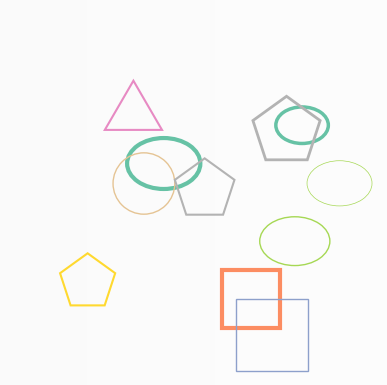[{"shape": "oval", "thickness": 3, "radius": 0.47, "center": [0.423, 0.575]}, {"shape": "oval", "thickness": 2.5, "radius": 0.34, "center": [0.78, 0.675]}, {"shape": "square", "thickness": 3, "radius": 0.38, "center": [0.648, 0.224]}, {"shape": "square", "thickness": 1, "radius": 0.47, "center": [0.703, 0.13]}, {"shape": "triangle", "thickness": 1.5, "radius": 0.43, "center": [0.344, 0.705]}, {"shape": "oval", "thickness": 0.5, "radius": 0.42, "center": [0.876, 0.524]}, {"shape": "oval", "thickness": 1, "radius": 0.45, "center": [0.761, 0.374]}, {"shape": "pentagon", "thickness": 1.5, "radius": 0.37, "center": [0.226, 0.267]}, {"shape": "circle", "thickness": 1, "radius": 0.4, "center": [0.371, 0.523]}, {"shape": "pentagon", "thickness": 2, "radius": 0.46, "center": [0.739, 0.659]}, {"shape": "pentagon", "thickness": 1.5, "radius": 0.4, "center": [0.528, 0.508]}]